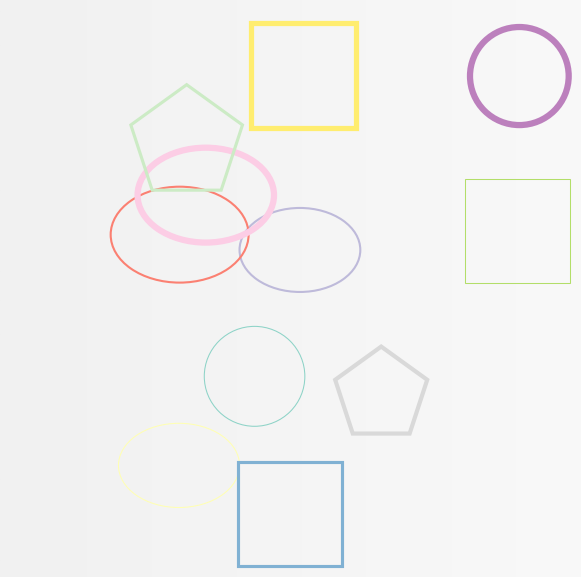[{"shape": "circle", "thickness": 0.5, "radius": 0.43, "center": [0.438, 0.347]}, {"shape": "oval", "thickness": 0.5, "radius": 0.52, "center": [0.308, 0.193]}, {"shape": "oval", "thickness": 1, "radius": 0.52, "center": [0.516, 0.566]}, {"shape": "oval", "thickness": 1, "radius": 0.59, "center": [0.309, 0.593]}, {"shape": "square", "thickness": 1.5, "radius": 0.45, "center": [0.499, 0.109]}, {"shape": "square", "thickness": 0.5, "radius": 0.45, "center": [0.891, 0.599]}, {"shape": "oval", "thickness": 3, "radius": 0.59, "center": [0.354, 0.661]}, {"shape": "pentagon", "thickness": 2, "radius": 0.42, "center": [0.656, 0.316]}, {"shape": "circle", "thickness": 3, "radius": 0.42, "center": [0.894, 0.867]}, {"shape": "pentagon", "thickness": 1.5, "radius": 0.5, "center": [0.321, 0.752]}, {"shape": "square", "thickness": 2.5, "radius": 0.45, "center": [0.522, 0.869]}]